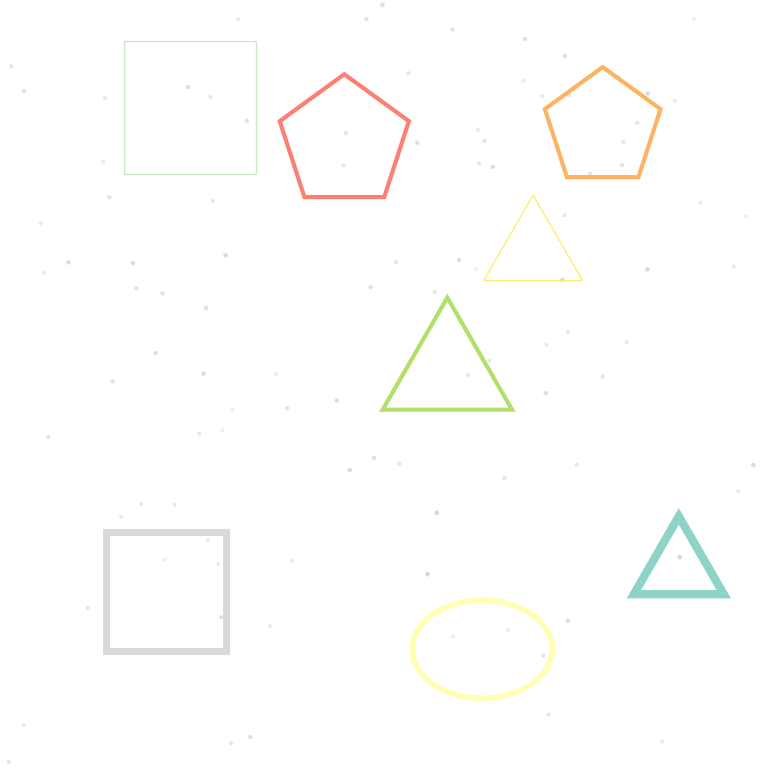[{"shape": "triangle", "thickness": 3, "radius": 0.34, "center": [0.882, 0.262]}, {"shape": "oval", "thickness": 2, "radius": 0.45, "center": [0.626, 0.157]}, {"shape": "pentagon", "thickness": 1.5, "radius": 0.44, "center": [0.447, 0.815]}, {"shape": "pentagon", "thickness": 1.5, "radius": 0.4, "center": [0.783, 0.834]}, {"shape": "triangle", "thickness": 1.5, "radius": 0.49, "center": [0.581, 0.516]}, {"shape": "square", "thickness": 2.5, "radius": 0.39, "center": [0.216, 0.232]}, {"shape": "square", "thickness": 0.5, "radius": 0.43, "center": [0.247, 0.86]}, {"shape": "triangle", "thickness": 0.5, "radius": 0.37, "center": [0.692, 0.673]}]